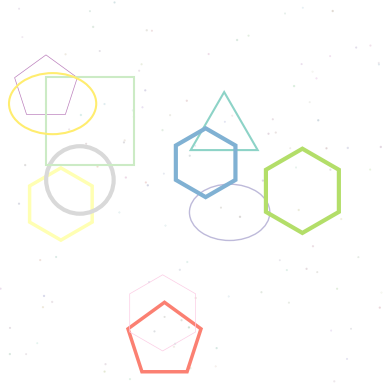[{"shape": "triangle", "thickness": 1.5, "radius": 0.5, "center": [0.582, 0.66]}, {"shape": "hexagon", "thickness": 2.5, "radius": 0.47, "center": [0.158, 0.47]}, {"shape": "oval", "thickness": 1, "radius": 0.52, "center": [0.596, 0.448]}, {"shape": "pentagon", "thickness": 2.5, "radius": 0.5, "center": [0.427, 0.115]}, {"shape": "hexagon", "thickness": 3, "radius": 0.45, "center": [0.534, 0.577]}, {"shape": "hexagon", "thickness": 3, "radius": 0.55, "center": [0.785, 0.504]}, {"shape": "hexagon", "thickness": 0.5, "radius": 0.49, "center": [0.423, 0.187]}, {"shape": "circle", "thickness": 3, "radius": 0.44, "center": [0.208, 0.533]}, {"shape": "pentagon", "thickness": 0.5, "radius": 0.43, "center": [0.119, 0.772]}, {"shape": "square", "thickness": 1.5, "radius": 0.58, "center": [0.234, 0.685]}, {"shape": "oval", "thickness": 1.5, "radius": 0.57, "center": [0.137, 0.731]}]